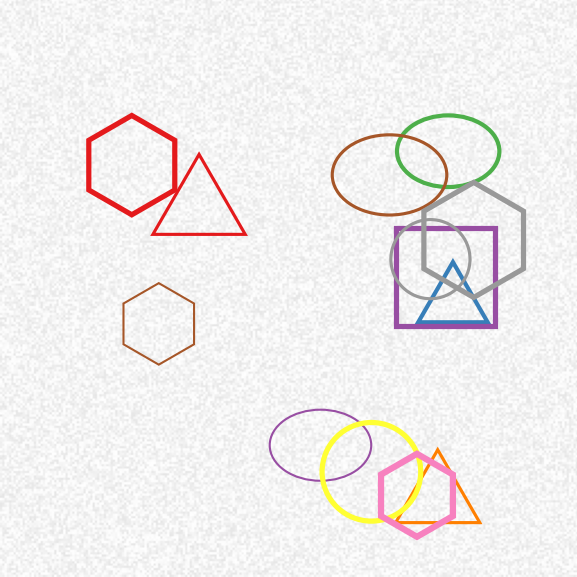[{"shape": "hexagon", "thickness": 2.5, "radius": 0.43, "center": [0.228, 0.713]}, {"shape": "triangle", "thickness": 1.5, "radius": 0.46, "center": [0.345, 0.639]}, {"shape": "triangle", "thickness": 2, "radius": 0.35, "center": [0.784, 0.476]}, {"shape": "oval", "thickness": 2, "radius": 0.44, "center": [0.776, 0.737]}, {"shape": "square", "thickness": 2.5, "radius": 0.43, "center": [0.771, 0.52]}, {"shape": "oval", "thickness": 1, "radius": 0.44, "center": [0.555, 0.228]}, {"shape": "triangle", "thickness": 1.5, "radius": 0.42, "center": [0.758, 0.136]}, {"shape": "circle", "thickness": 2.5, "radius": 0.43, "center": [0.643, 0.182]}, {"shape": "hexagon", "thickness": 1, "radius": 0.35, "center": [0.275, 0.438]}, {"shape": "oval", "thickness": 1.5, "radius": 0.5, "center": [0.675, 0.696]}, {"shape": "hexagon", "thickness": 3, "radius": 0.36, "center": [0.722, 0.141]}, {"shape": "circle", "thickness": 1.5, "radius": 0.34, "center": [0.745, 0.55]}, {"shape": "hexagon", "thickness": 2.5, "radius": 0.5, "center": [0.82, 0.584]}]